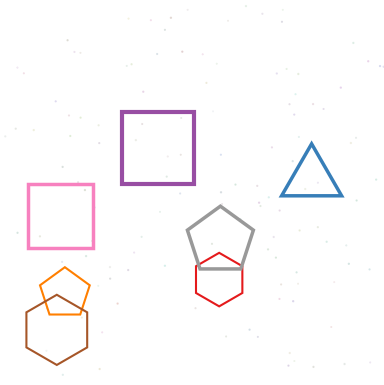[{"shape": "hexagon", "thickness": 1.5, "radius": 0.35, "center": [0.569, 0.274]}, {"shape": "triangle", "thickness": 2.5, "radius": 0.45, "center": [0.809, 0.536]}, {"shape": "square", "thickness": 3, "radius": 0.47, "center": [0.409, 0.616]}, {"shape": "pentagon", "thickness": 1.5, "radius": 0.34, "center": [0.169, 0.238]}, {"shape": "hexagon", "thickness": 1.5, "radius": 0.46, "center": [0.148, 0.143]}, {"shape": "square", "thickness": 2.5, "radius": 0.42, "center": [0.157, 0.439]}, {"shape": "pentagon", "thickness": 2.5, "radius": 0.45, "center": [0.572, 0.374]}]